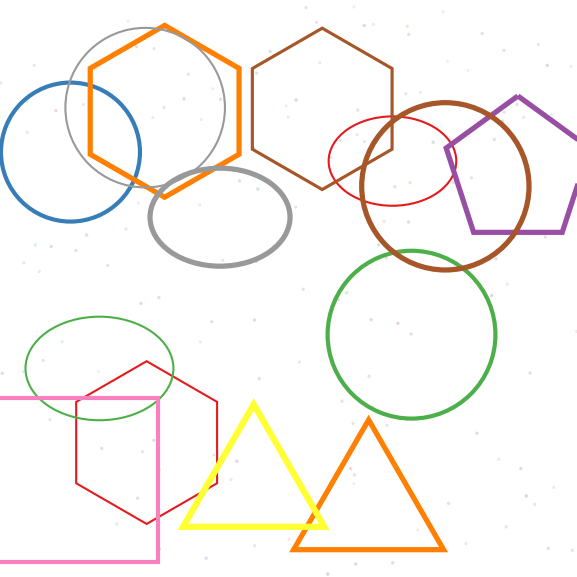[{"shape": "hexagon", "thickness": 1, "radius": 0.7, "center": [0.254, 0.233]}, {"shape": "oval", "thickness": 1, "radius": 0.55, "center": [0.68, 0.72]}, {"shape": "circle", "thickness": 2, "radius": 0.6, "center": [0.122, 0.736]}, {"shape": "oval", "thickness": 1, "radius": 0.64, "center": [0.172, 0.361]}, {"shape": "circle", "thickness": 2, "radius": 0.73, "center": [0.713, 0.42]}, {"shape": "pentagon", "thickness": 2.5, "radius": 0.65, "center": [0.897, 0.702]}, {"shape": "triangle", "thickness": 2.5, "radius": 0.75, "center": [0.638, 0.122]}, {"shape": "hexagon", "thickness": 2.5, "radius": 0.74, "center": [0.285, 0.806]}, {"shape": "triangle", "thickness": 3, "radius": 0.71, "center": [0.439, 0.158]}, {"shape": "hexagon", "thickness": 1.5, "radius": 0.7, "center": [0.558, 0.811]}, {"shape": "circle", "thickness": 2.5, "radius": 0.72, "center": [0.771, 0.676]}, {"shape": "square", "thickness": 2, "radius": 0.71, "center": [0.132, 0.168]}, {"shape": "circle", "thickness": 1, "radius": 0.69, "center": [0.251, 0.813]}, {"shape": "oval", "thickness": 2.5, "radius": 0.61, "center": [0.381, 0.623]}]